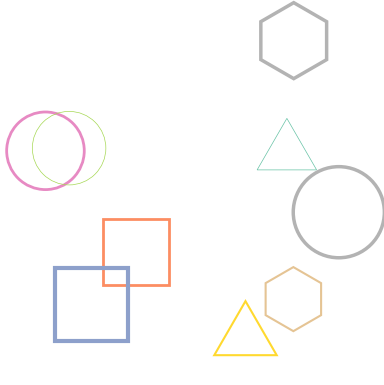[{"shape": "triangle", "thickness": 0.5, "radius": 0.45, "center": [0.745, 0.603]}, {"shape": "square", "thickness": 2, "radius": 0.43, "center": [0.353, 0.346]}, {"shape": "square", "thickness": 3, "radius": 0.47, "center": [0.237, 0.209]}, {"shape": "circle", "thickness": 2, "radius": 0.5, "center": [0.118, 0.608]}, {"shape": "circle", "thickness": 0.5, "radius": 0.48, "center": [0.179, 0.615]}, {"shape": "triangle", "thickness": 1.5, "radius": 0.47, "center": [0.638, 0.124]}, {"shape": "hexagon", "thickness": 1.5, "radius": 0.42, "center": [0.762, 0.223]}, {"shape": "hexagon", "thickness": 2.5, "radius": 0.49, "center": [0.763, 0.894]}, {"shape": "circle", "thickness": 2.5, "radius": 0.59, "center": [0.88, 0.449]}]